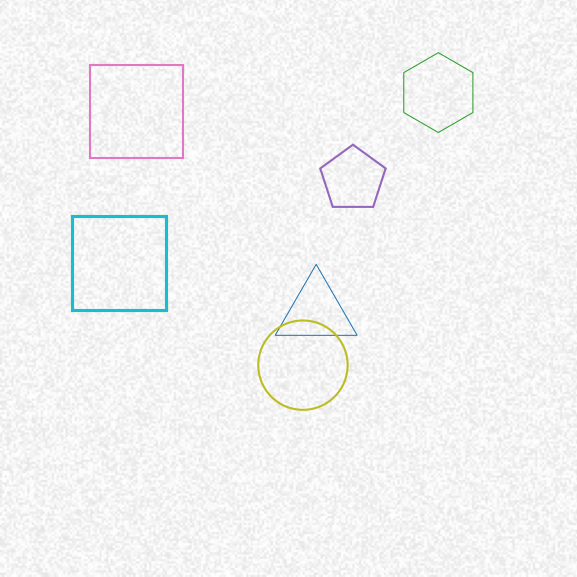[{"shape": "triangle", "thickness": 0.5, "radius": 0.41, "center": [0.547, 0.459]}, {"shape": "hexagon", "thickness": 0.5, "radius": 0.35, "center": [0.759, 0.839]}, {"shape": "pentagon", "thickness": 1, "radius": 0.3, "center": [0.611, 0.689]}, {"shape": "square", "thickness": 1, "radius": 0.4, "center": [0.236, 0.806]}, {"shape": "circle", "thickness": 1, "radius": 0.39, "center": [0.525, 0.367]}, {"shape": "square", "thickness": 1.5, "radius": 0.41, "center": [0.207, 0.543]}]